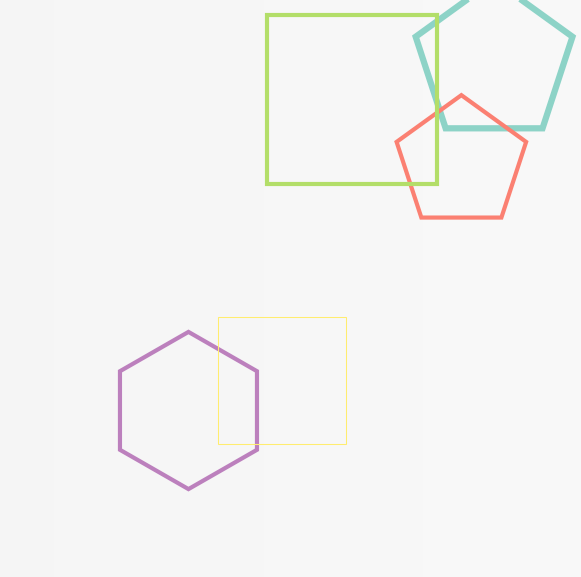[{"shape": "pentagon", "thickness": 3, "radius": 0.71, "center": [0.85, 0.892]}, {"shape": "pentagon", "thickness": 2, "radius": 0.59, "center": [0.794, 0.717]}, {"shape": "square", "thickness": 2, "radius": 0.73, "center": [0.606, 0.826]}, {"shape": "hexagon", "thickness": 2, "radius": 0.68, "center": [0.324, 0.288]}, {"shape": "square", "thickness": 0.5, "radius": 0.55, "center": [0.485, 0.34]}]